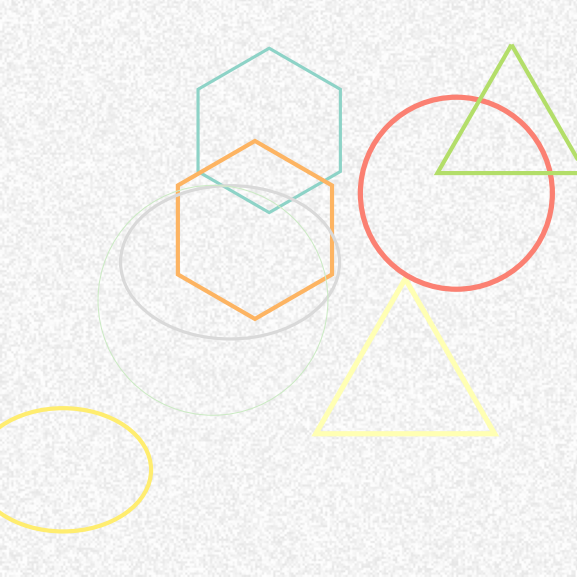[{"shape": "hexagon", "thickness": 1.5, "radius": 0.71, "center": [0.466, 0.773]}, {"shape": "triangle", "thickness": 2.5, "radius": 0.89, "center": [0.702, 0.337]}, {"shape": "circle", "thickness": 2.5, "radius": 0.83, "center": [0.79, 0.665]}, {"shape": "hexagon", "thickness": 2, "radius": 0.77, "center": [0.441, 0.601]}, {"shape": "triangle", "thickness": 2, "radius": 0.74, "center": [0.886, 0.774]}, {"shape": "oval", "thickness": 1.5, "radius": 0.95, "center": [0.398, 0.545]}, {"shape": "circle", "thickness": 0.5, "radius": 1.0, "center": [0.369, 0.479]}, {"shape": "oval", "thickness": 2, "radius": 0.76, "center": [0.109, 0.186]}]